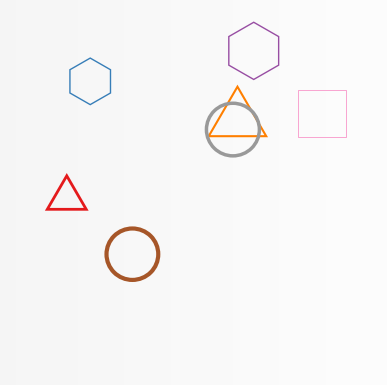[{"shape": "triangle", "thickness": 2, "radius": 0.29, "center": [0.172, 0.485]}, {"shape": "hexagon", "thickness": 1, "radius": 0.3, "center": [0.233, 0.789]}, {"shape": "hexagon", "thickness": 1, "radius": 0.37, "center": [0.655, 0.868]}, {"shape": "triangle", "thickness": 1.5, "radius": 0.43, "center": [0.613, 0.689]}, {"shape": "circle", "thickness": 3, "radius": 0.33, "center": [0.342, 0.34]}, {"shape": "square", "thickness": 0.5, "radius": 0.31, "center": [0.831, 0.705]}, {"shape": "circle", "thickness": 2.5, "radius": 0.34, "center": [0.601, 0.663]}]